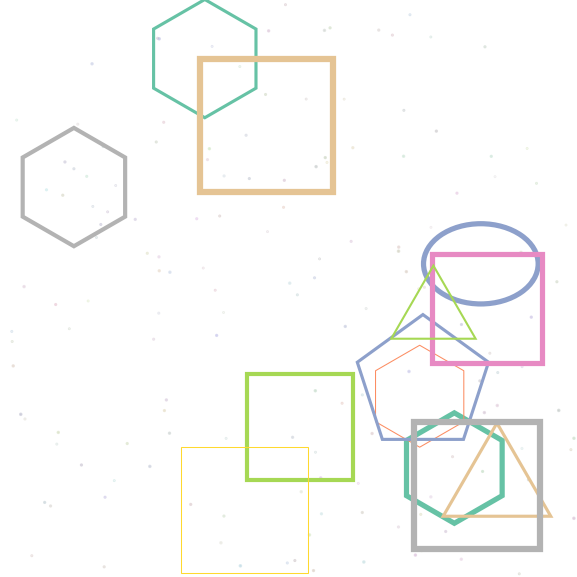[{"shape": "hexagon", "thickness": 1.5, "radius": 0.51, "center": [0.355, 0.898]}, {"shape": "hexagon", "thickness": 2.5, "radius": 0.48, "center": [0.787, 0.189]}, {"shape": "hexagon", "thickness": 0.5, "radius": 0.44, "center": [0.727, 0.313]}, {"shape": "oval", "thickness": 2.5, "radius": 0.5, "center": [0.833, 0.542]}, {"shape": "pentagon", "thickness": 1.5, "radius": 0.6, "center": [0.732, 0.335]}, {"shape": "square", "thickness": 2.5, "radius": 0.47, "center": [0.844, 0.465]}, {"shape": "triangle", "thickness": 1, "radius": 0.42, "center": [0.75, 0.455]}, {"shape": "square", "thickness": 2, "radius": 0.46, "center": [0.519, 0.26]}, {"shape": "square", "thickness": 0.5, "radius": 0.55, "center": [0.423, 0.115]}, {"shape": "square", "thickness": 3, "radius": 0.57, "center": [0.461, 0.782]}, {"shape": "triangle", "thickness": 1.5, "radius": 0.54, "center": [0.861, 0.159]}, {"shape": "square", "thickness": 3, "radius": 0.55, "center": [0.826, 0.158]}, {"shape": "hexagon", "thickness": 2, "radius": 0.51, "center": [0.128, 0.675]}]